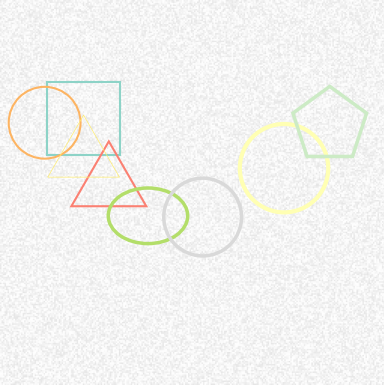[{"shape": "square", "thickness": 1.5, "radius": 0.48, "center": [0.217, 0.693]}, {"shape": "circle", "thickness": 3, "radius": 0.57, "center": [0.738, 0.563]}, {"shape": "triangle", "thickness": 1.5, "radius": 0.56, "center": [0.283, 0.52]}, {"shape": "circle", "thickness": 1.5, "radius": 0.47, "center": [0.116, 0.681]}, {"shape": "oval", "thickness": 2.5, "radius": 0.52, "center": [0.384, 0.439]}, {"shape": "circle", "thickness": 2.5, "radius": 0.5, "center": [0.526, 0.436]}, {"shape": "pentagon", "thickness": 2.5, "radius": 0.5, "center": [0.857, 0.675]}, {"shape": "triangle", "thickness": 0.5, "radius": 0.54, "center": [0.217, 0.594]}]